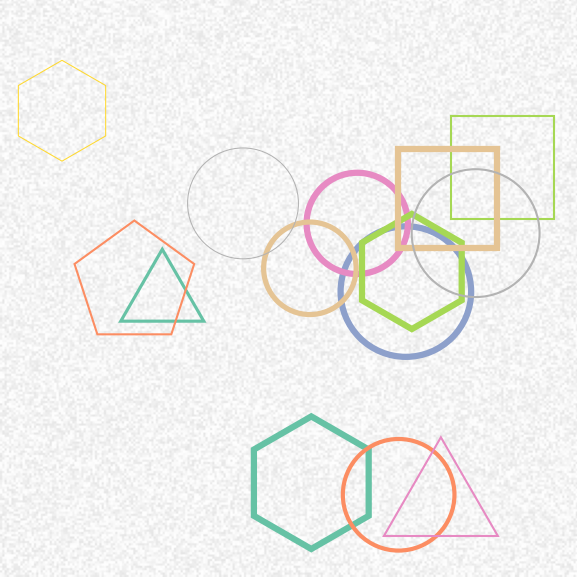[{"shape": "hexagon", "thickness": 3, "radius": 0.57, "center": [0.539, 0.163]}, {"shape": "triangle", "thickness": 1.5, "radius": 0.41, "center": [0.281, 0.484]}, {"shape": "circle", "thickness": 2, "radius": 0.48, "center": [0.69, 0.142]}, {"shape": "pentagon", "thickness": 1, "radius": 0.54, "center": [0.233, 0.508]}, {"shape": "circle", "thickness": 3, "radius": 0.57, "center": [0.703, 0.494]}, {"shape": "circle", "thickness": 3, "radius": 0.44, "center": [0.619, 0.612]}, {"shape": "triangle", "thickness": 1, "radius": 0.57, "center": [0.763, 0.128]}, {"shape": "hexagon", "thickness": 3, "radius": 0.5, "center": [0.713, 0.529]}, {"shape": "square", "thickness": 1, "radius": 0.44, "center": [0.87, 0.709]}, {"shape": "hexagon", "thickness": 0.5, "radius": 0.44, "center": [0.107, 0.807]}, {"shape": "circle", "thickness": 2.5, "radius": 0.4, "center": [0.537, 0.535]}, {"shape": "square", "thickness": 3, "radius": 0.43, "center": [0.775, 0.655]}, {"shape": "circle", "thickness": 0.5, "radius": 0.48, "center": [0.421, 0.647]}, {"shape": "circle", "thickness": 1, "radius": 0.55, "center": [0.824, 0.595]}]